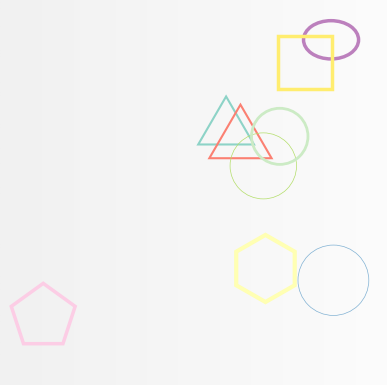[{"shape": "triangle", "thickness": 1.5, "radius": 0.42, "center": [0.583, 0.666]}, {"shape": "hexagon", "thickness": 3, "radius": 0.44, "center": [0.685, 0.303]}, {"shape": "triangle", "thickness": 1.5, "radius": 0.46, "center": [0.621, 0.635]}, {"shape": "circle", "thickness": 0.5, "radius": 0.46, "center": [0.86, 0.272]}, {"shape": "circle", "thickness": 0.5, "radius": 0.43, "center": [0.679, 0.569]}, {"shape": "pentagon", "thickness": 2.5, "radius": 0.43, "center": [0.112, 0.177]}, {"shape": "oval", "thickness": 2.5, "radius": 0.36, "center": [0.854, 0.897]}, {"shape": "circle", "thickness": 2, "radius": 0.36, "center": [0.722, 0.646]}, {"shape": "square", "thickness": 2.5, "radius": 0.34, "center": [0.787, 0.838]}]